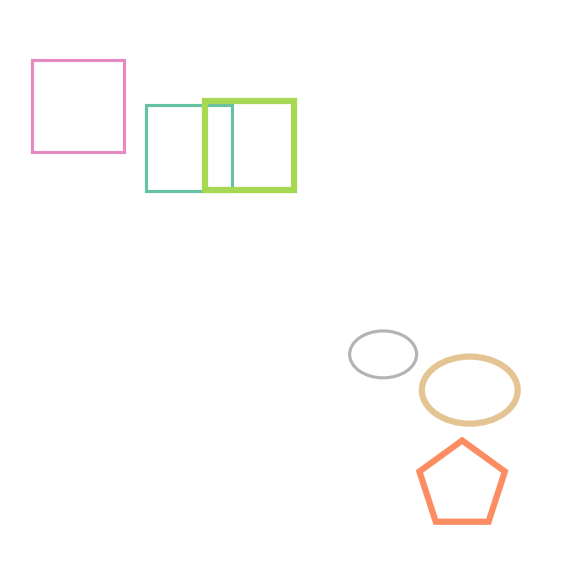[{"shape": "square", "thickness": 1.5, "radius": 0.37, "center": [0.328, 0.743]}, {"shape": "pentagon", "thickness": 3, "radius": 0.39, "center": [0.8, 0.159]}, {"shape": "square", "thickness": 1.5, "radius": 0.4, "center": [0.136, 0.815]}, {"shape": "square", "thickness": 3, "radius": 0.38, "center": [0.432, 0.747]}, {"shape": "oval", "thickness": 3, "radius": 0.41, "center": [0.813, 0.324]}, {"shape": "oval", "thickness": 1.5, "radius": 0.29, "center": [0.663, 0.385]}]